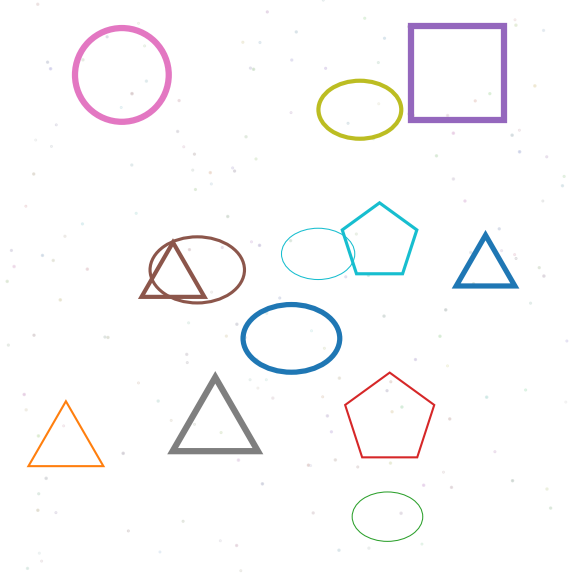[{"shape": "oval", "thickness": 2.5, "radius": 0.42, "center": [0.505, 0.413]}, {"shape": "triangle", "thickness": 2.5, "radius": 0.29, "center": [0.841, 0.533]}, {"shape": "triangle", "thickness": 1, "radius": 0.37, "center": [0.114, 0.229]}, {"shape": "oval", "thickness": 0.5, "radius": 0.31, "center": [0.671, 0.104]}, {"shape": "pentagon", "thickness": 1, "radius": 0.41, "center": [0.675, 0.273]}, {"shape": "square", "thickness": 3, "radius": 0.4, "center": [0.792, 0.872]}, {"shape": "oval", "thickness": 1.5, "radius": 0.41, "center": [0.342, 0.532]}, {"shape": "triangle", "thickness": 2, "radius": 0.31, "center": [0.3, 0.517]}, {"shape": "circle", "thickness": 3, "radius": 0.41, "center": [0.211, 0.869]}, {"shape": "triangle", "thickness": 3, "radius": 0.43, "center": [0.373, 0.261]}, {"shape": "oval", "thickness": 2, "radius": 0.36, "center": [0.623, 0.809]}, {"shape": "pentagon", "thickness": 1.5, "radius": 0.34, "center": [0.657, 0.58]}, {"shape": "oval", "thickness": 0.5, "radius": 0.32, "center": [0.551, 0.559]}]